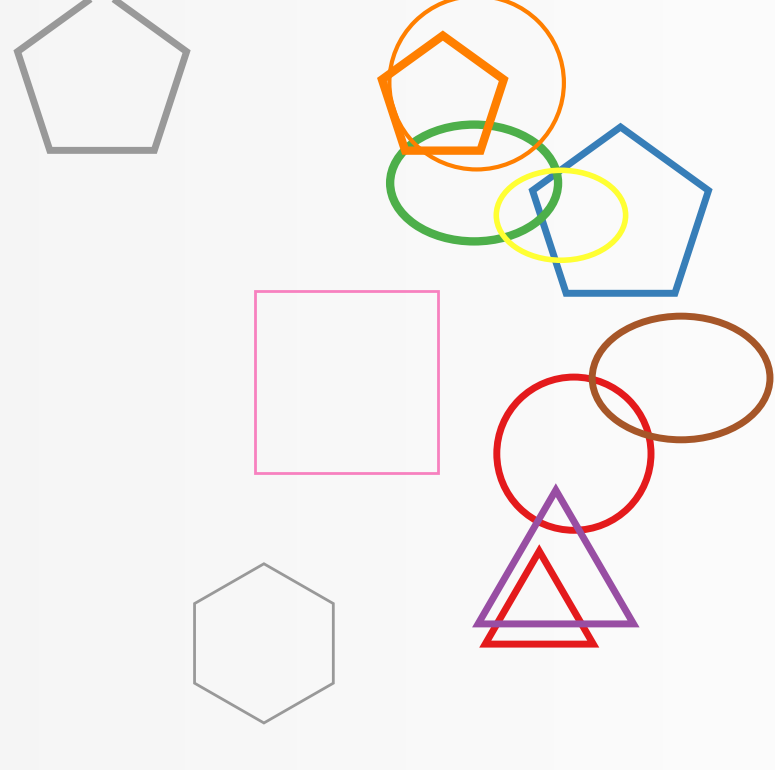[{"shape": "triangle", "thickness": 2.5, "radius": 0.4, "center": [0.696, 0.204]}, {"shape": "circle", "thickness": 2.5, "radius": 0.5, "center": [0.741, 0.411]}, {"shape": "pentagon", "thickness": 2.5, "radius": 0.6, "center": [0.801, 0.716]}, {"shape": "oval", "thickness": 3, "radius": 0.54, "center": [0.612, 0.762]}, {"shape": "triangle", "thickness": 2.5, "radius": 0.58, "center": [0.717, 0.248]}, {"shape": "circle", "thickness": 1.5, "radius": 0.56, "center": [0.615, 0.893]}, {"shape": "pentagon", "thickness": 3, "radius": 0.41, "center": [0.571, 0.871]}, {"shape": "oval", "thickness": 2, "radius": 0.42, "center": [0.724, 0.72]}, {"shape": "oval", "thickness": 2.5, "radius": 0.57, "center": [0.879, 0.509]}, {"shape": "square", "thickness": 1, "radius": 0.59, "center": [0.447, 0.504]}, {"shape": "hexagon", "thickness": 1, "radius": 0.52, "center": [0.341, 0.164]}, {"shape": "pentagon", "thickness": 2.5, "radius": 0.57, "center": [0.132, 0.897]}]